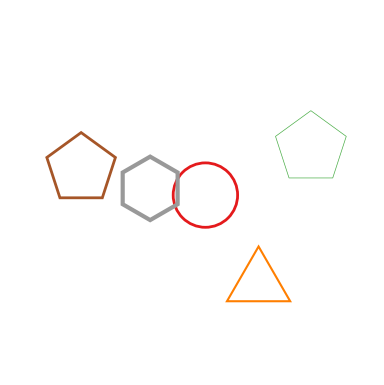[{"shape": "circle", "thickness": 2, "radius": 0.42, "center": [0.534, 0.493]}, {"shape": "pentagon", "thickness": 0.5, "radius": 0.48, "center": [0.807, 0.616]}, {"shape": "triangle", "thickness": 1.5, "radius": 0.47, "center": [0.672, 0.265]}, {"shape": "pentagon", "thickness": 2, "radius": 0.47, "center": [0.211, 0.562]}, {"shape": "hexagon", "thickness": 3, "radius": 0.41, "center": [0.39, 0.511]}]